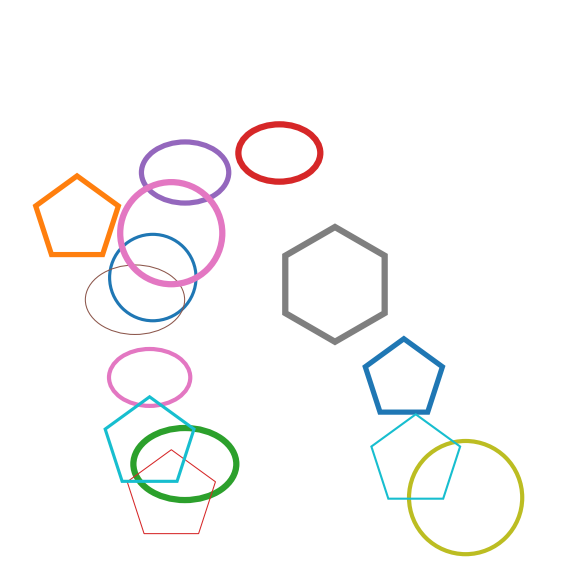[{"shape": "pentagon", "thickness": 2.5, "radius": 0.35, "center": [0.699, 0.342]}, {"shape": "circle", "thickness": 1.5, "radius": 0.37, "center": [0.265, 0.519]}, {"shape": "pentagon", "thickness": 2.5, "radius": 0.38, "center": [0.133, 0.619]}, {"shape": "oval", "thickness": 3, "radius": 0.45, "center": [0.32, 0.196]}, {"shape": "pentagon", "thickness": 0.5, "radius": 0.4, "center": [0.297, 0.14]}, {"shape": "oval", "thickness": 3, "radius": 0.35, "center": [0.484, 0.734]}, {"shape": "oval", "thickness": 2.5, "radius": 0.38, "center": [0.321, 0.7]}, {"shape": "oval", "thickness": 0.5, "radius": 0.43, "center": [0.234, 0.48]}, {"shape": "circle", "thickness": 3, "radius": 0.44, "center": [0.297, 0.595]}, {"shape": "oval", "thickness": 2, "radius": 0.35, "center": [0.259, 0.346]}, {"shape": "hexagon", "thickness": 3, "radius": 0.5, "center": [0.58, 0.507]}, {"shape": "circle", "thickness": 2, "radius": 0.49, "center": [0.806, 0.138]}, {"shape": "pentagon", "thickness": 1.5, "radius": 0.4, "center": [0.259, 0.231]}, {"shape": "pentagon", "thickness": 1, "radius": 0.4, "center": [0.72, 0.201]}]